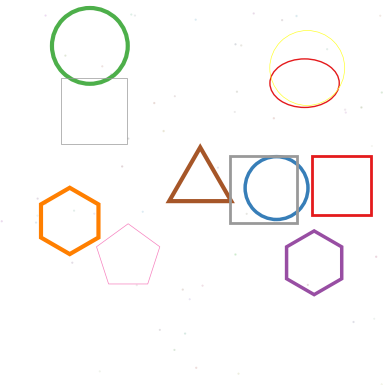[{"shape": "square", "thickness": 2, "radius": 0.38, "center": [0.886, 0.518]}, {"shape": "oval", "thickness": 1, "radius": 0.45, "center": [0.791, 0.784]}, {"shape": "circle", "thickness": 2.5, "radius": 0.41, "center": [0.718, 0.512]}, {"shape": "circle", "thickness": 3, "radius": 0.49, "center": [0.233, 0.881]}, {"shape": "hexagon", "thickness": 2.5, "radius": 0.41, "center": [0.816, 0.317]}, {"shape": "hexagon", "thickness": 3, "radius": 0.43, "center": [0.181, 0.426]}, {"shape": "circle", "thickness": 0.5, "radius": 0.49, "center": [0.798, 0.823]}, {"shape": "triangle", "thickness": 3, "radius": 0.47, "center": [0.52, 0.524]}, {"shape": "pentagon", "thickness": 0.5, "radius": 0.43, "center": [0.333, 0.332]}, {"shape": "square", "thickness": 2, "radius": 0.44, "center": [0.685, 0.508]}, {"shape": "square", "thickness": 0.5, "radius": 0.43, "center": [0.244, 0.711]}]